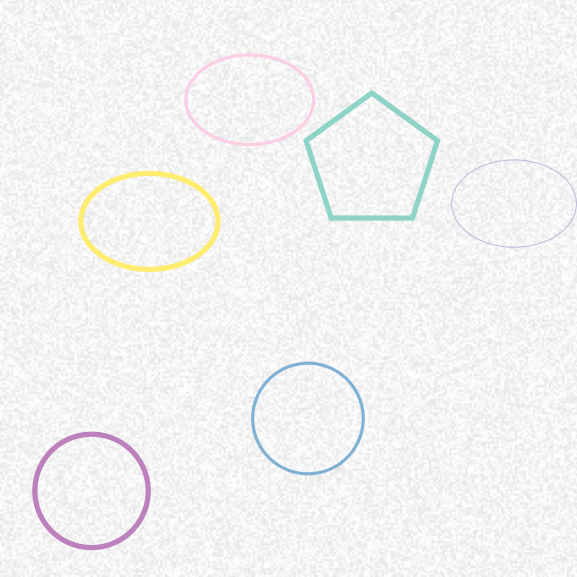[{"shape": "pentagon", "thickness": 2.5, "radius": 0.6, "center": [0.644, 0.718]}, {"shape": "oval", "thickness": 0.5, "radius": 0.54, "center": [0.89, 0.647]}, {"shape": "circle", "thickness": 1.5, "radius": 0.48, "center": [0.533, 0.274]}, {"shape": "oval", "thickness": 1.5, "radius": 0.55, "center": [0.432, 0.826]}, {"shape": "circle", "thickness": 2.5, "radius": 0.49, "center": [0.159, 0.149]}, {"shape": "oval", "thickness": 2.5, "radius": 0.59, "center": [0.259, 0.616]}]